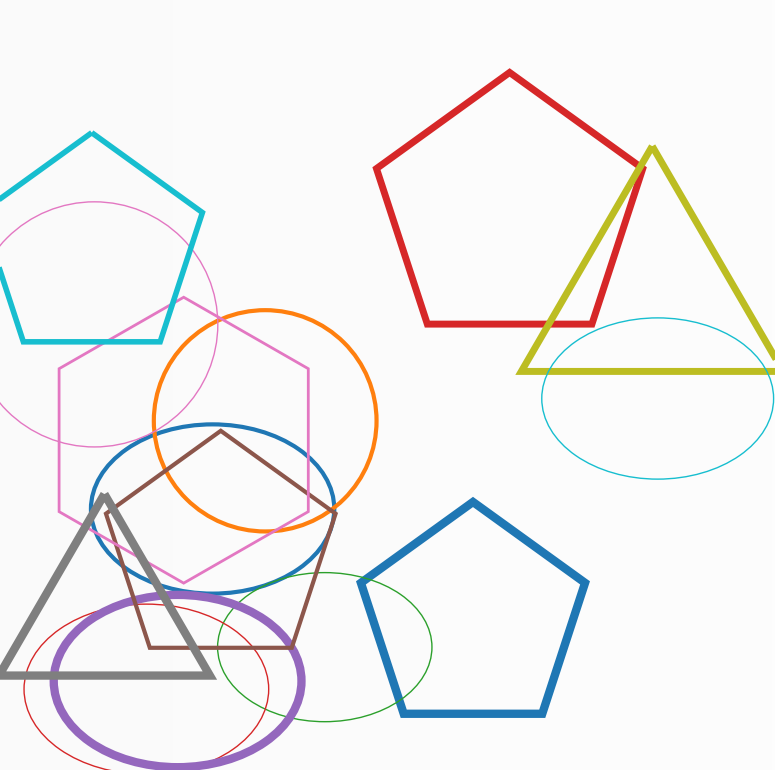[{"shape": "oval", "thickness": 1.5, "radius": 0.79, "center": [0.274, 0.339]}, {"shape": "pentagon", "thickness": 3, "radius": 0.76, "center": [0.61, 0.196]}, {"shape": "circle", "thickness": 1.5, "radius": 0.72, "center": [0.342, 0.453]}, {"shape": "oval", "thickness": 0.5, "radius": 0.69, "center": [0.419, 0.16]}, {"shape": "oval", "thickness": 0.5, "radius": 0.79, "center": [0.189, 0.105]}, {"shape": "pentagon", "thickness": 2.5, "radius": 0.9, "center": [0.658, 0.725]}, {"shape": "oval", "thickness": 3, "radius": 0.8, "center": [0.229, 0.116]}, {"shape": "pentagon", "thickness": 1.5, "radius": 0.78, "center": [0.285, 0.285]}, {"shape": "circle", "thickness": 0.5, "radius": 0.8, "center": [0.122, 0.579]}, {"shape": "hexagon", "thickness": 1, "radius": 0.93, "center": [0.237, 0.428]}, {"shape": "triangle", "thickness": 3, "radius": 0.79, "center": [0.135, 0.201]}, {"shape": "triangle", "thickness": 2.5, "radius": 0.98, "center": [0.842, 0.615]}, {"shape": "pentagon", "thickness": 2, "radius": 0.75, "center": [0.118, 0.678]}, {"shape": "oval", "thickness": 0.5, "radius": 0.75, "center": [0.849, 0.482]}]